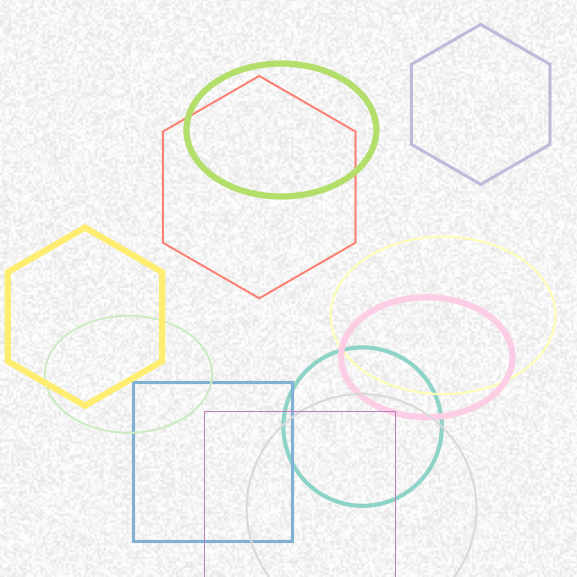[{"shape": "circle", "thickness": 2, "radius": 0.69, "center": [0.628, 0.26]}, {"shape": "oval", "thickness": 1, "radius": 0.97, "center": [0.767, 0.453]}, {"shape": "hexagon", "thickness": 1.5, "radius": 0.69, "center": [0.832, 0.818]}, {"shape": "hexagon", "thickness": 1, "radius": 0.96, "center": [0.449, 0.675]}, {"shape": "square", "thickness": 1.5, "radius": 0.69, "center": [0.368, 0.2]}, {"shape": "oval", "thickness": 3, "radius": 0.82, "center": [0.487, 0.774]}, {"shape": "oval", "thickness": 3, "radius": 0.74, "center": [0.739, 0.381]}, {"shape": "circle", "thickness": 1, "radius": 0.99, "center": [0.626, 0.118]}, {"shape": "square", "thickness": 0.5, "radius": 0.82, "center": [0.518, 0.122]}, {"shape": "oval", "thickness": 1, "radius": 0.72, "center": [0.222, 0.351]}, {"shape": "hexagon", "thickness": 3, "radius": 0.77, "center": [0.147, 0.451]}]